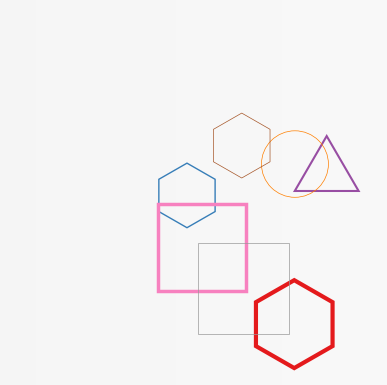[{"shape": "hexagon", "thickness": 3, "radius": 0.57, "center": [0.759, 0.158]}, {"shape": "hexagon", "thickness": 1, "radius": 0.42, "center": [0.483, 0.492]}, {"shape": "triangle", "thickness": 1.5, "radius": 0.48, "center": [0.843, 0.552]}, {"shape": "circle", "thickness": 0.5, "radius": 0.43, "center": [0.761, 0.574]}, {"shape": "hexagon", "thickness": 0.5, "radius": 0.42, "center": [0.624, 0.622]}, {"shape": "square", "thickness": 2.5, "radius": 0.57, "center": [0.522, 0.357]}, {"shape": "square", "thickness": 0.5, "radius": 0.59, "center": [0.629, 0.251]}]